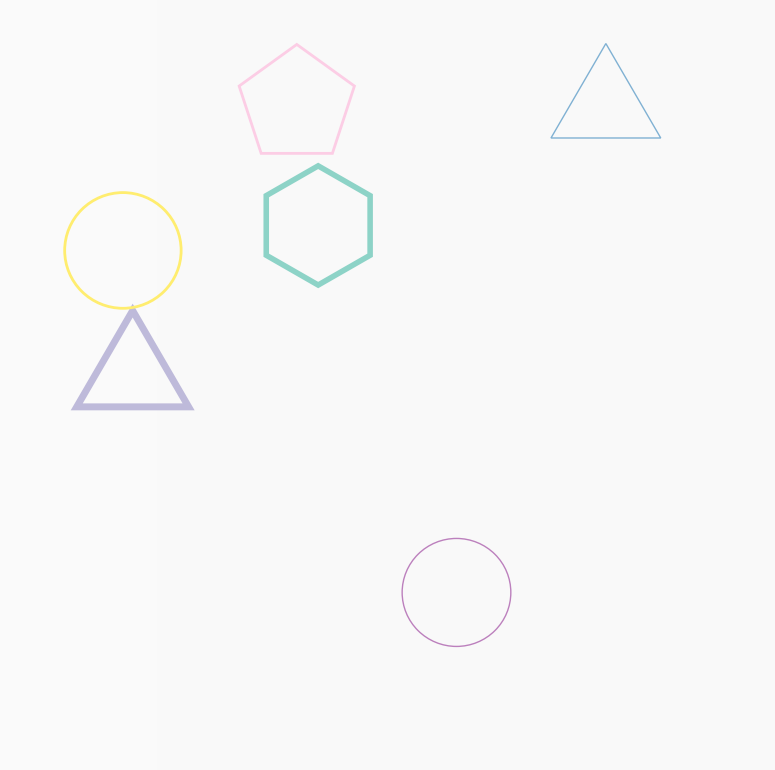[{"shape": "hexagon", "thickness": 2, "radius": 0.39, "center": [0.411, 0.707]}, {"shape": "triangle", "thickness": 2.5, "radius": 0.42, "center": [0.171, 0.513]}, {"shape": "triangle", "thickness": 0.5, "radius": 0.41, "center": [0.782, 0.862]}, {"shape": "pentagon", "thickness": 1, "radius": 0.39, "center": [0.383, 0.864]}, {"shape": "circle", "thickness": 0.5, "radius": 0.35, "center": [0.589, 0.231]}, {"shape": "circle", "thickness": 1, "radius": 0.38, "center": [0.159, 0.675]}]